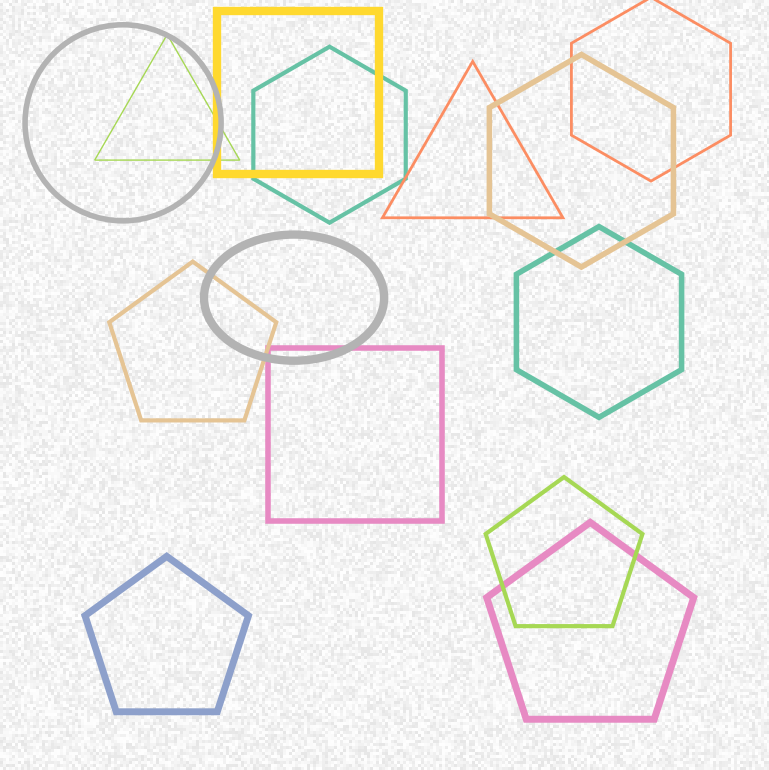[{"shape": "hexagon", "thickness": 2, "radius": 0.62, "center": [0.778, 0.582]}, {"shape": "hexagon", "thickness": 1.5, "radius": 0.57, "center": [0.428, 0.825]}, {"shape": "hexagon", "thickness": 1, "radius": 0.6, "center": [0.845, 0.884]}, {"shape": "triangle", "thickness": 1, "radius": 0.68, "center": [0.614, 0.785]}, {"shape": "pentagon", "thickness": 2.5, "radius": 0.56, "center": [0.217, 0.166]}, {"shape": "square", "thickness": 2, "radius": 0.56, "center": [0.461, 0.436]}, {"shape": "pentagon", "thickness": 2.5, "radius": 0.71, "center": [0.767, 0.18]}, {"shape": "triangle", "thickness": 0.5, "radius": 0.54, "center": [0.217, 0.846]}, {"shape": "pentagon", "thickness": 1.5, "radius": 0.54, "center": [0.733, 0.273]}, {"shape": "square", "thickness": 3, "radius": 0.53, "center": [0.387, 0.88]}, {"shape": "pentagon", "thickness": 1.5, "radius": 0.57, "center": [0.25, 0.546]}, {"shape": "hexagon", "thickness": 2, "radius": 0.69, "center": [0.755, 0.791]}, {"shape": "oval", "thickness": 3, "radius": 0.59, "center": [0.382, 0.613]}, {"shape": "circle", "thickness": 2, "radius": 0.64, "center": [0.16, 0.841]}]